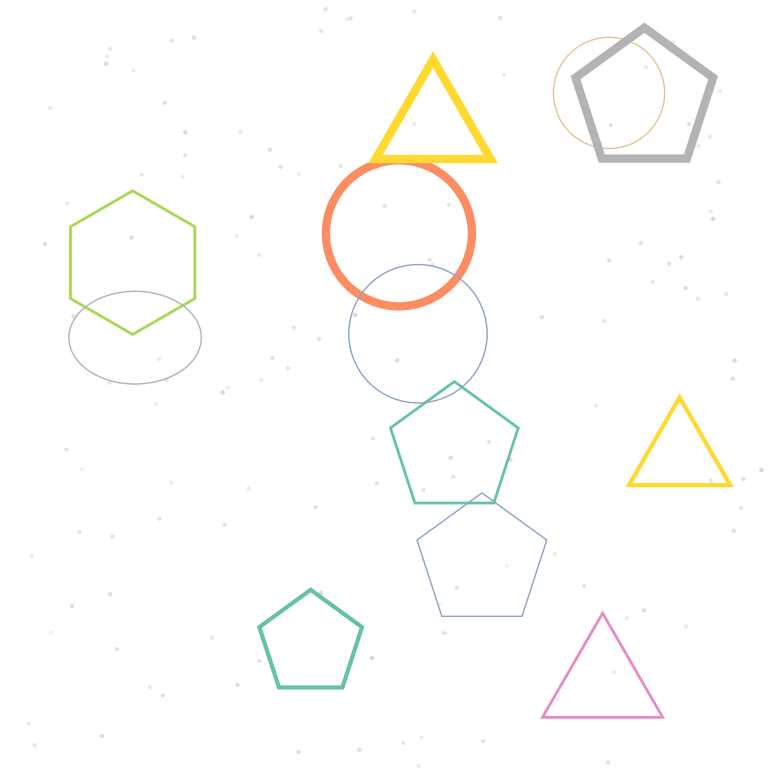[{"shape": "pentagon", "thickness": 1, "radius": 0.44, "center": [0.59, 0.417]}, {"shape": "pentagon", "thickness": 1.5, "radius": 0.35, "center": [0.404, 0.164]}, {"shape": "circle", "thickness": 3, "radius": 0.47, "center": [0.518, 0.697]}, {"shape": "circle", "thickness": 0.5, "radius": 0.45, "center": [0.543, 0.567]}, {"shape": "pentagon", "thickness": 0.5, "radius": 0.44, "center": [0.626, 0.271]}, {"shape": "triangle", "thickness": 1, "radius": 0.45, "center": [0.783, 0.113]}, {"shape": "hexagon", "thickness": 1, "radius": 0.47, "center": [0.172, 0.659]}, {"shape": "triangle", "thickness": 1.5, "radius": 0.38, "center": [0.883, 0.408]}, {"shape": "triangle", "thickness": 3, "radius": 0.43, "center": [0.562, 0.837]}, {"shape": "circle", "thickness": 0.5, "radius": 0.36, "center": [0.791, 0.879]}, {"shape": "oval", "thickness": 0.5, "radius": 0.43, "center": [0.175, 0.561]}, {"shape": "pentagon", "thickness": 3, "radius": 0.47, "center": [0.837, 0.87]}]